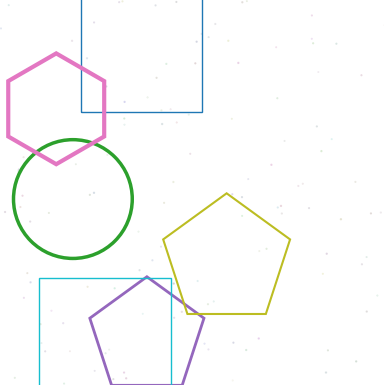[{"shape": "square", "thickness": 1, "radius": 0.78, "center": [0.367, 0.865]}, {"shape": "circle", "thickness": 2.5, "radius": 0.77, "center": [0.189, 0.483]}, {"shape": "pentagon", "thickness": 2, "radius": 0.78, "center": [0.382, 0.125]}, {"shape": "hexagon", "thickness": 3, "radius": 0.72, "center": [0.146, 0.717]}, {"shape": "pentagon", "thickness": 1.5, "radius": 0.87, "center": [0.589, 0.325]}, {"shape": "square", "thickness": 1, "radius": 0.86, "center": [0.273, 0.107]}]